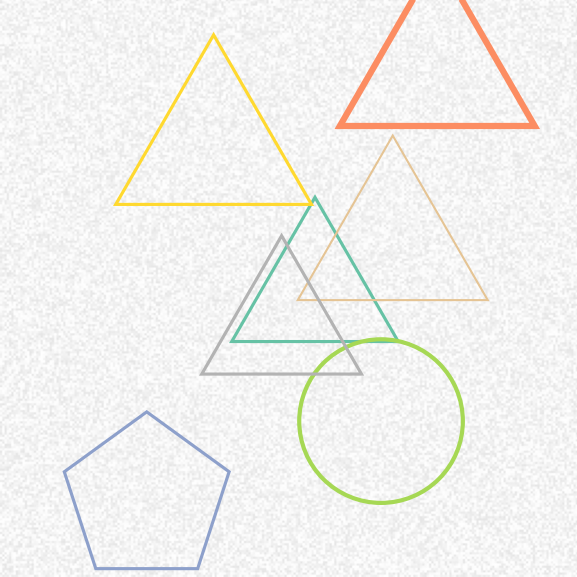[{"shape": "triangle", "thickness": 1.5, "radius": 0.83, "center": [0.545, 0.491]}, {"shape": "triangle", "thickness": 3, "radius": 0.97, "center": [0.757, 0.878]}, {"shape": "pentagon", "thickness": 1.5, "radius": 0.75, "center": [0.254, 0.136]}, {"shape": "circle", "thickness": 2, "radius": 0.71, "center": [0.66, 0.27]}, {"shape": "triangle", "thickness": 1.5, "radius": 0.98, "center": [0.37, 0.743]}, {"shape": "triangle", "thickness": 1, "radius": 0.95, "center": [0.68, 0.574]}, {"shape": "triangle", "thickness": 1.5, "radius": 0.8, "center": [0.488, 0.431]}]